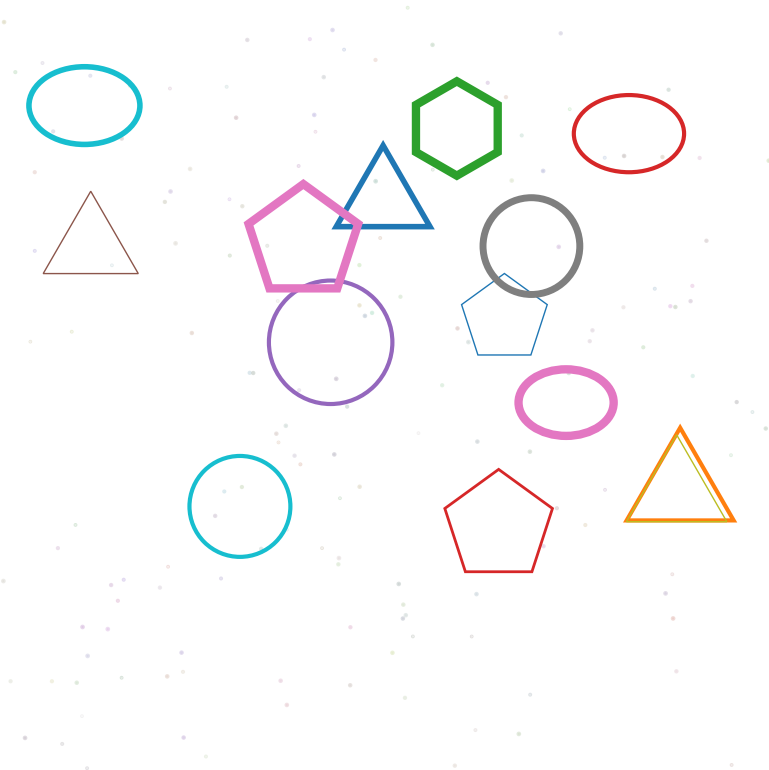[{"shape": "pentagon", "thickness": 0.5, "radius": 0.29, "center": [0.655, 0.586]}, {"shape": "triangle", "thickness": 2, "radius": 0.35, "center": [0.498, 0.741]}, {"shape": "triangle", "thickness": 1.5, "radius": 0.4, "center": [0.883, 0.364]}, {"shape": "hexagon", "thickness": 3, "radius": 0.31, "center": [0.593, 0.833]}, {"shape": "oval", "thickness": 1.5, "radius": 0.36, "center": [0.817, 0.826]}, {"shape": "pentagon", "thickness": 1, "radius": 0.37, "center": [0.648, 0.317]}, {"shape": "circle", "thickness": 1.5, "radius": 0.4, "center": [0.429, 0.555]}, {"shape": "triangle", "thickness": 0.5, "radius": 0.36, "center": [0.118, 0.68]}, {"shape": "pentagon", "thickness": 3, "radius": 0.37, "center": [0.394, 0.686]}, {"shape": "oval", "thickness": 3, "radius": 0.31, "center": [0.735, 0.477]}, {"shape": "circle", "thickness": 2.5, "radius": 0.31, "center": [0.69, 0.68]}, {"shape": "triangle", "thickness": 0.5, "radius": 0.38, "center": [0.879, 0.36]}, {"shape": "circle", "thickness": 1.5, "radius": 0.33, "center": [0.312, 0.342]}, {"shape": "oval", "thickness": 2, "radius": 0.36, "center": [0.11, 0.863]}]